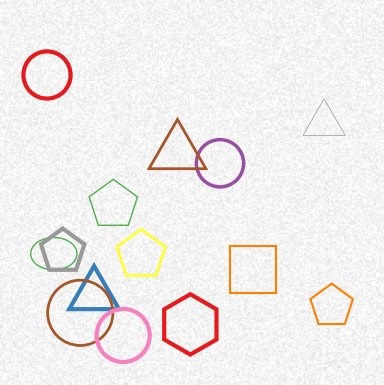[{"shape": "circle", "thickness": 3, "radius": 0.31, "center": [0.122, 0.805]}, {"shape": "hexagon", "thickness": 3, "radius": 0.39, "center": [0.494, 0.157]}, {"shape": "triangle", "thickness": 3, "radius": 0.37, "center": [0.244, 0.234]}, {"shape": "oval", "thickness": 1, "radius": 0.3, "center": [0.14, 0.341]}, {"shape": "pentagon", "thickness": 1, "radius": 0.33, "center": [0.294, 0.468]}, {"shape": "circle", "thickness": 2.5, "radius": 0.31, "center": [0.571, 0.576]}, {"shape": "square", "thickness": 1.5, "radius": 0.3, "center": [0.657, 0.3]}, {"shape": "pentagon", "thickness": 1.5, "radius": 0.29, "center": [0.861, 0.205]}, {"shape": "pentagon", "thickness": 2, "radius": 0.33, "center": [0.367, 0.338]}, {"shape": "triangle", "thickness": 2, "radius": 0.43, "center": [0.461, 0.604]}, {"shape": "circle", "thickness": 2, "radius": 0.42, "center": [0.208, 0.187]}, {"shape": "circle", "thickness": 3, "radius": 0.34, "center": [0.32, 0.129]}, {"shape": "triangle", "thickness": 0.5, "radius": 0.32, "center": [0.842, 0.68]}, {"shape": "pentagon", "thickness": 3, "radius": 0.3, "center": [0.163, 0.347]}]